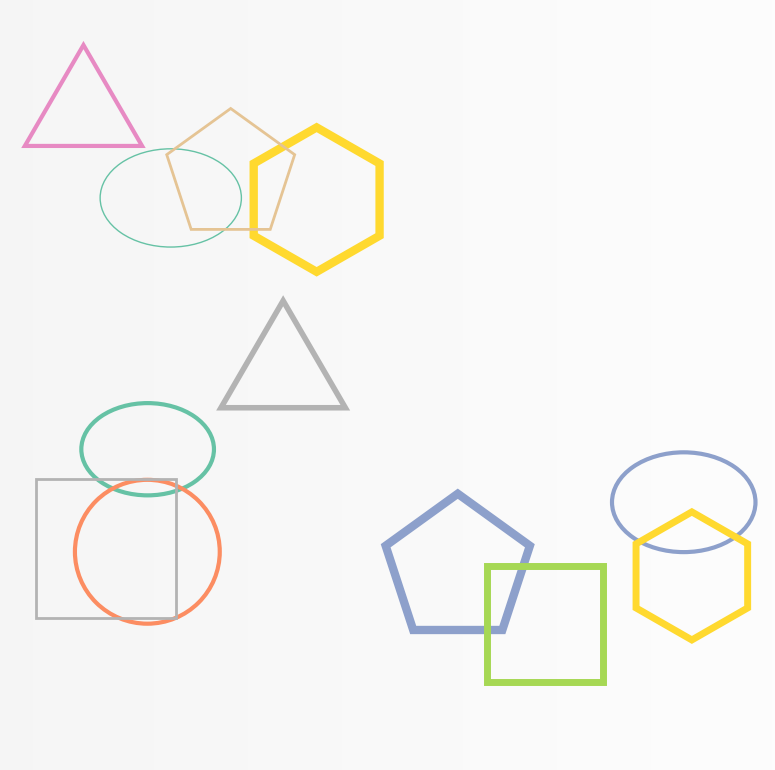[{"shape": "oval", "thickness": 1.5, "radius": 0.43, "center": [0.191, 0.417]}, {"shape": "oval", "thickness": 0.5, "radius": 0.46, "center": [0.22, 0.743]}, {"shape": "circle", "thickness": 1.5, "radius": 0.47, "center": [0.19, 0.283]}, {"shape": "pentagon", "thickness": 3, "radius": 0.49, "center": [0.591, 0.261]}, {"shape": "oval", "thickness": 1.5, "radius": 0.46, "center": [0.882, 0.348]}, {"shape": "triangle", "thickness": 1.5, "radius": 0.44, "center": [0.108, 0.854]}, {"shape": "square", "thickness": 2.5, "radius": 0.38, "center": [0.703, 0.19]}, {"shape": "hexagon", "thickness": 2.5, "radius": 0.42, "center": [0.893, 0.252]}, {"shape": "hexagon", "thickness": 3, "radius": 0.47, "center": [0.409, 0.741]}, {"shape": "pentagon", "thickness": 1, "radius": 0.43, "center": [0.298, 0.772]}, {"shape": "square", "thickness": 1, "radius": 0.45, "center": [0.137, 0.288]}, {"shape": "triangle", "thickness": 2, "radius": 0.46, "center": [0.365, 0.517]}]